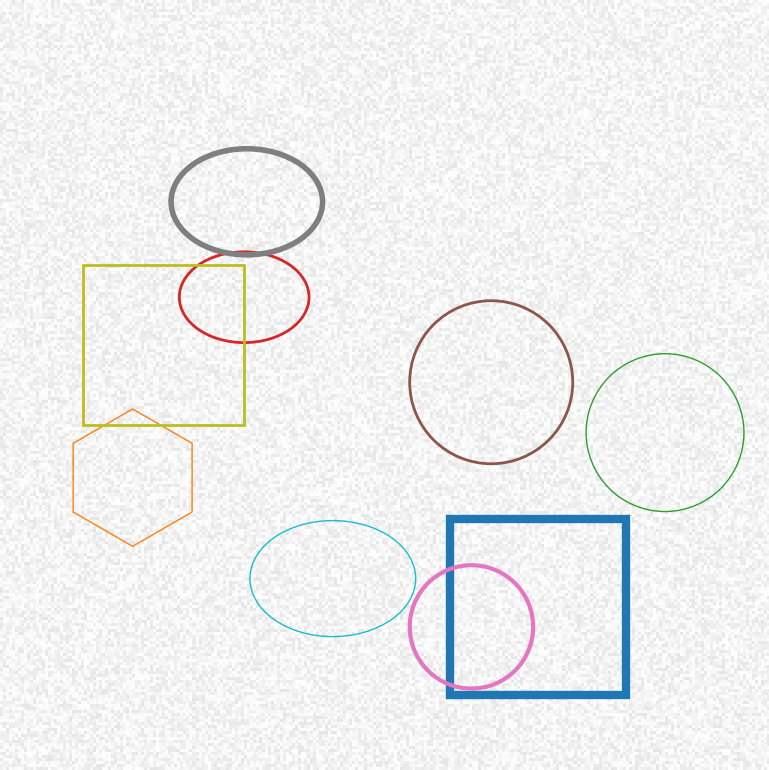[{"shape": "square", "thickness": 3, "radius": 0.57, "center": [0.698, 0.212]}, {"shape": "hexagon", "thickness": 0.5, "radius": 0.45, "center": [0.172, 0.38]}, {"shape": "circle", "thickness": 0.5, "radius": 0.51, "center": [0.864, 0.438]}, {"shape": "oval", "thickness": 1, "radius": 0.42, "center": [0.317, 0.614]}, {"shape": "circle", "thickness": 1, "radius": 0.53, "center": [0.638, 0.504]}, {"shape": "circle", "thickness": 1.5, "radius": 0.4, "center": [0.612, 0.186]}, {"shape": "oval", "thickness": 2, "radius": 0.49, "center": [0.321, 0.738]}, {"shape": "square", "thickness": 1, "radius": 0.52, "center": [0.212, 0.552]}, {"shape": "oval", "thickness": 0.5, "radius": 0.54, "center": [0.432, 0.249]}]